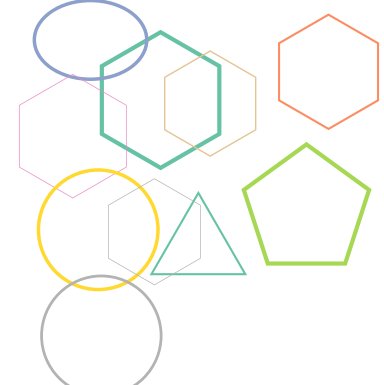[{"shape": "hexagon", "thickness": 3, "radius": 0.88, "center": [0.417, 0.74]}, {"shape": "triangle", "thickness": 1.5, "radius": 0.7, "center": [0.515, 0.358]}, {"shape": "hexagon", "thickness": 1.5, "radius": 0.74, "center": [0.853, 0.814]}, {"shape": "oval", "thickness": 2.5, "radius": 0.73, "center": [0.235, 0.896]}, {"shape": "hexagon", "thickness": 0.5, "radius": 0.8, "center": [0.189, 0.646]}, {"shape": "pentagon", "thickness": 3, "radius": 0.86, "center": [0.796, 0.454]}, {"shape": "circle", "thickness": 2.5, "radius": 0.78, "center": [0.255, 0.403]}, {"shape": "hexagon", "thickness": 1, "radius": 0.68, "center": [0.546, 0.731]}, {"shape": "hexagon", "thickness": 0.5, "radius": 0.69, "center": [0.401, 0.398]}, {"shape": "circle", "thickness": 2, "radius": 0.78, "center": [0.263, 0.128]}]